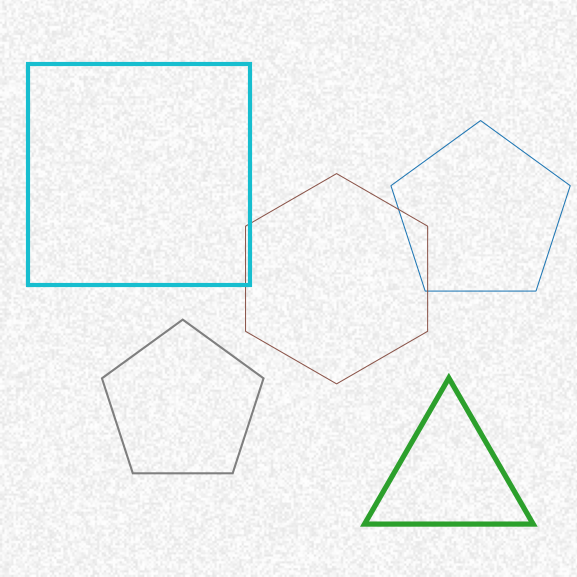[{"shape": "pentagon", "thickness": 0.5, "radius": 0.82, "center": [0.832, 0.627]}, {"shape": "triangle", "thickness": 2.5, "radius": 0.84, "center": [0.777, 0.176]}, {"shape": "hexagon", "thickness": 0.5, "radius": 0.91, "center": [0.583, 0.516]}, {"shape": "pentagon", "thickness": 1, "radius": 0.74, "center": [0.316, 0.299]}, {"shape": "square", "thickness": 2, "radius": 0.96, "center": [0.24, 0.697]}]